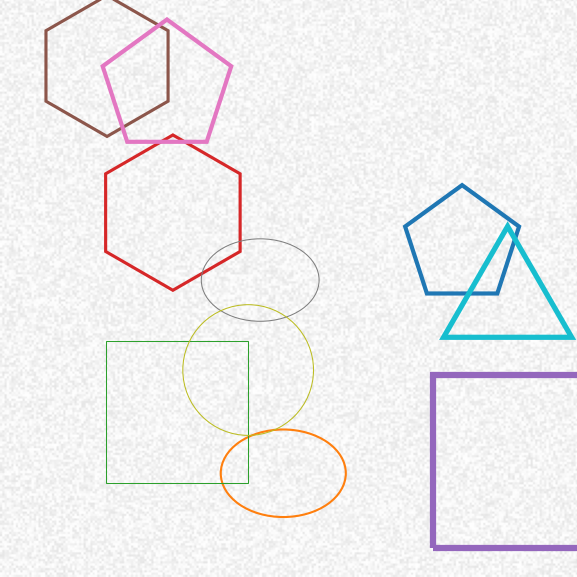[{"shape": "pentagon", "thickness": 2, "radius": 0.52, "center": [0.8, 0.575]}, {"shape": "oval", "thickness": 1, "radius": 0.54, "center": [0.491, 0.18]}, {"shape": "square", "thickness": 0.5, "radius": 0.62, "center": [0.307, 0.286]}, {"shape": "hexagon", "thickness": 1.5, "radius": 0.67, "center": [0.299, 0.631]}, {"shape": "square", "thickness": 3, "radius": 0.75, "center": [0.9, 0.2]}, {"shape": "hexagon", "thickness": 1.5, "radius": 0.61, "center": [0.185, 0.885]}, {"shape": "pentagon", "thickness": 2, "radius": 0.59, "center": [0.289, 0.848]}, {"shape": "oval", "thickness": 0.5, "radius": 0.51, "center": [0.451, 0.514]}, {"shape": "circle", "thickness": 0.5, "radius": 0.57, "center": [0.43, 0.358]}, {"shape": "triangle", "thickness": 2.5, "radius": 0.64, "center": [0.879, 0.479]}]